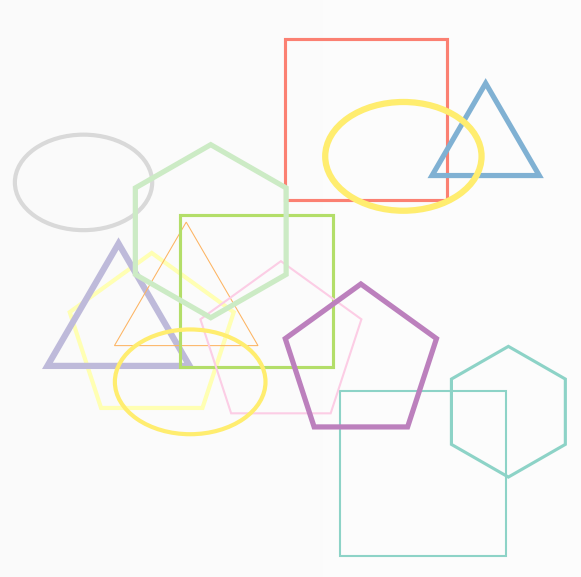[{"shape": "hexagon", "thickness": 1.5, "radius": 0.57, "center": [0.875, 0.286]}, {"shape": "square", "thickness": 1, "radius": 0.71, "center": [0.728, 0.179]}, {"shape": "pentagon", "thickness": 2, "radius": 0.74, "center": [0.261, 0.413]}, {"shape": "triangle", "thickness": 3, "radius": 0.71, "center": [0.204, 0.436]}, {"shape": "square", "thickness": 1.5, "radius": 0.7, "center": [0.629, 0.793]}, {"shape": "triangle", "thickness": 2.5, "radius": 0.53, "center": [0.836, 0.748]}, {"shape": "triangle", "thickness": 0.5, "radius": 0.71, "center": [0.32, 0.472]}, {"shape": "square", "thickness": 1.5, "radius": 0.66, "center": [0.441, 0.495]}, {"shape": "pentagon", "thickness": 1, "radius": 0.73, "center": [0.483, 0.401]}, {"shape": "oval", "thickness": 2, "radius": 0.59, "center": [0.144, 0.683]}, {"shape": "pentagon", "thickness": 2.5, "radius": 0.68, "center": [0.621, 0.371]}, {"shape": "hexagon", "thickness": 2.5, "radius": 0.75, "center": [0.363, 0.599]}, {"shape": "oval", "thickness": 2, "radius": 0.65, "center": [0.327, 0.338]}, {"shape": "oval", "thickness": 3, "radius": 0.67, "center": [0.694, 0.728]}]